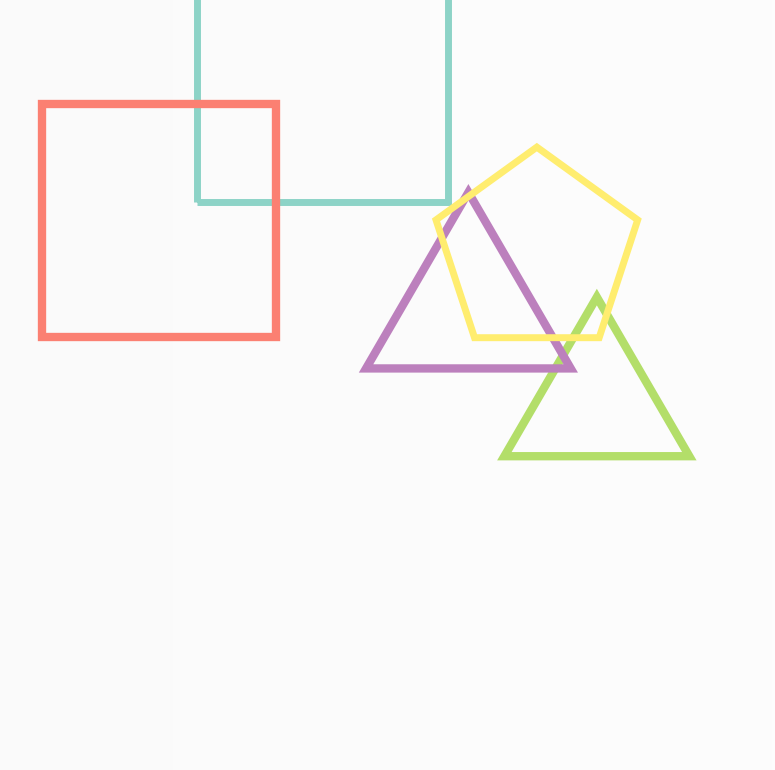[{"shape": "square", "thickness": 2.5, "radius": 0.81, "center": [0.416, 0.899]}, {"shape": "square", "thickness": 3, "radius": 0.75, "center": [0.205, 0.714]}, {"shape": "triangle", "thickness": 3, "radius": 0.69, "center": [0.77, 0.476]}, {"shape": "triangle", "thickness": 3, "radius": 0.76, "center": [0.604, 0.598]}, {"shape": "pentagon", "thickness": 2.5, "radius": 0.68, "center": [0.693, 0.672]}]